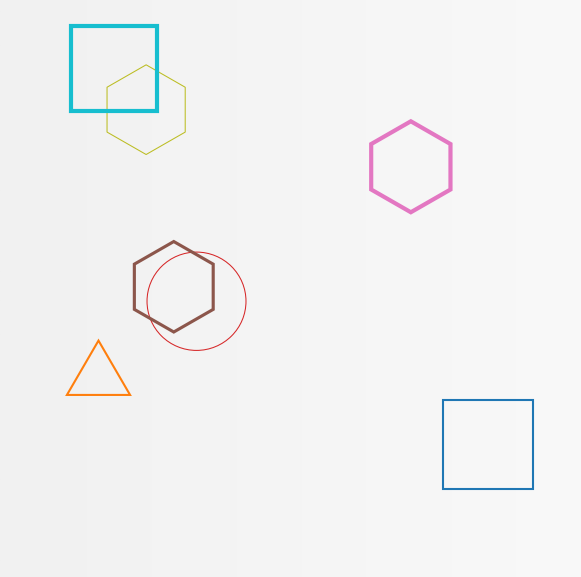[{"shape": "square", "thickness": 1, "radius": 0.38, "center": [0.84, 0.229]}, {"shape": "triangle", "thickness": 1, "radius": 0.31, "center": [0.169, 0.347]}, {"shape": "circle", "thickness": 0.5, "radius": 0.43, "center": [0.338, 0.477]}, {"shape": "hexagon", "thickness": 1.5, "radius": 0.39, "center": [0.299, 0.503]}, {"shape": "hexagon", "thickness": 2, "radius": 0.39, "center": [0.707, 0.71]}, {"shape": "hexagon", "thickness": 0.5, "radius": 0.39, "center": [0.251, 0.809]}, {"shape": "square", "thickness": 2, "radius": 0.37, "center": [0.197, 0.88]}]